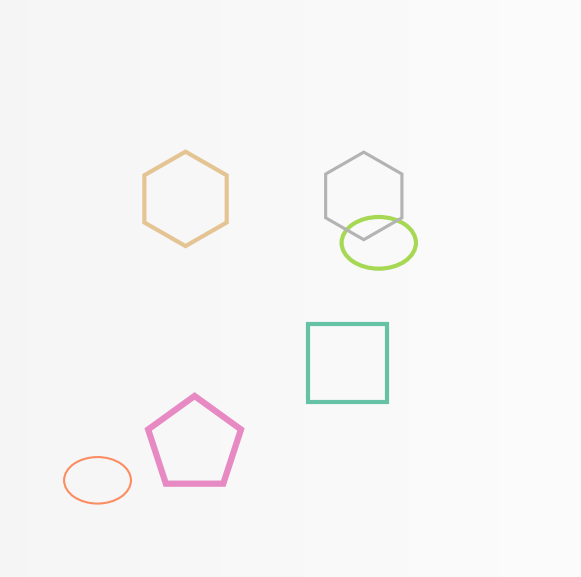[{"shape": "square", "thickness": 2, "radius": 0.34, "center": [0.598, 0.371]}, {"shape": "oval", "thickness": 1, "radius": 0.29, "center": [0.168, 0.167]}, {"shape": "pentagon", "thickness": 3, "radius": 0.42, "center": [0.335, 0.23]}, {"shape": "oval", "thickness": 2, "radius": 0.32, "center": [0.652, 0.579]}, {"shape": "hexagon", "thickness": 2, "radius": 0.41, "center": [0.319, 0.655]}, {"shape": "hexagon", "thickness": 1.5, "radius": 0.38, "center": [0.626, 0.66]}]